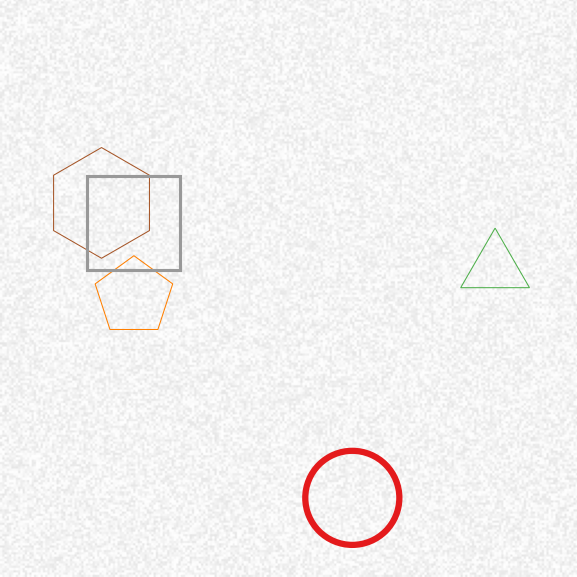[{"shape": "circle", "thickness": 3, "radius": 0.41, "center": [0.61, 0.137]}, {"shape": "triangle", "thickness": 0.5, "radius": 0.34, "center": [0.857, 0.535]}, {"shape": "pentagon", "thickness": 0.5, "radius": 0.35, "center": [0.232, 0.486]}, {"shape": "hexagon", "thickness": 0.5, "radius": 0.48, "center": [0.176, 0.648]}, {"shape": "square", "thickness": 1.5, "radius": 0.41, "center": [0.231, 0.613]}]